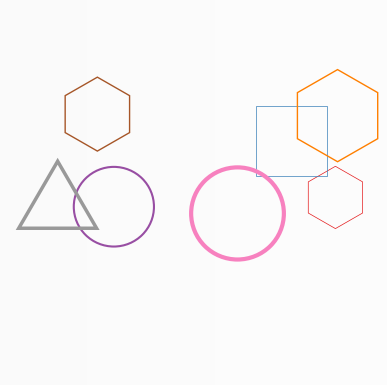[{"shape": "hexagon", "thickness": 0.5, "radius": 0.4, "center": [0.866, 0.487]}, {"shape": "square", "thickness": 0.5, "radius": 0.46, "center": [0.753, 0.634]}, {"shape": "circle", "thickness": 1.5, "radius": 0.52, "center": [0.294, 0.463]}, {"shape": "hexagon", "thickness": 1, "radius": 0.6, "center": [0.871, 0.7]}, {"shape": "hexagon", "thickness": 1, "radius": 0.48, "center": [0.251, 0.704]}, {"shape": "circle", "thickness": 3, "radius": 0.6, "center": [0.613, 0.446]}, {"shape": "triangle", "thickness": 2.5, "radius": 0.58, "center": [0.149, 0.465]}]